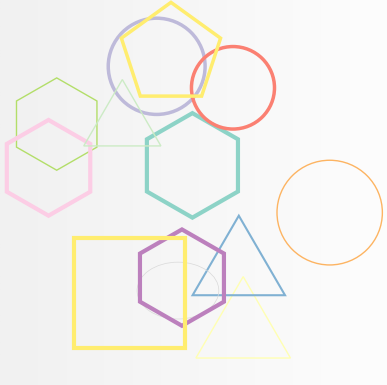[{"shape": "hexagon", "thickness": 3, "radius": 0.68, "center": [0.497, 0.57]}, {"shape": "triangle", "thickness": 1, "radius": 0.7, "center": [0.628, 0.141]}, {"shape": "circle", "thickness": 2.5, "radius": 0.62, "center": [0.404, 0.828]}, {"shape": "circle", "thickness": 2.5, "radius": 0.54, "center": [0.601, 0.772]}, {"shape": "triangle", "thickness": 1.5, "radius": 0.69, "center": [0.616, 0.302]}, {"shape": "circle", "thickness": 1, "radius": 0.68, "center": [0.851, 0.448]}, {"shape": "hexagon", "thickness": 1, "radius": 0.6, "center": [0.146, 0.678]}, {"shape": "hexagon", "thickness": 3, "radius": 0.62, "center": [0.125, 0.564]}, {"shape": "oval", "thickness": 0.5, "radius": 0.53, "center": [0.459, 0.245]}, {"shape": "hexagon", "thickness": 3, "radius": 0.63, "center": [0.47, 0.279]}, {"shape": "triangle", "thickness": 1, "radius": 0.57, "center": [0.316, 0.678]}, {"shape": "pentagon", "thickness": 2.5, "radius": 0.67, "center": [0.441, 0.859]}, {"shape": "square", "thickness": 3, "radius": 0.72, "center": [0.335, 0.238]}]